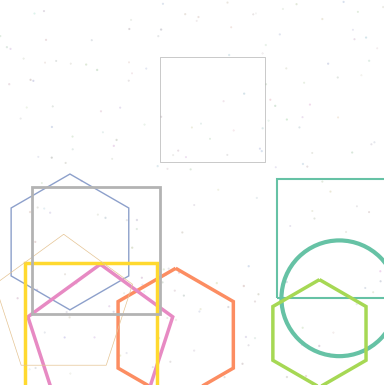[{"shape": "square", "thickness": 1.5, "radius": 0.77, "center": [0.874, 0.38]}, {"shape": "circle", "thickness": 3, "radius": 0.75, "center": [0.881, 0.225]}, {"shape": "hexagon", "thickness": 2.5, "radius": 0.86, "center": [0.456, 0.13]}, {"shape": "hexagon", "thickness": 1, "radius": 0.88, "center": [0.182, 0.372]}, {"shape": "pentagon", "thickness": 2.5, "radius": 0.99, "center": [0.261, 0.116]}, {"shape": "hexagon", "thickness": 2.5, "radius": 0.7, "center": [0.83, 0.134]}, {"shape": "square", "thickness": 2.5, "radius": 0.85, "center": [0.237, 0.146]}, {"shape": "pentagon", "thickness": 0.5, "radius": 0.94, "center": [0.165, 0.203]}, {"shape": "square", "thickness": 0.5, "radius": 0.68, "center": [0.552, 0.716]}, {"shape": "square", "thickness": 2, "radius": 0.83, "center": [0.25, 0.35]}]